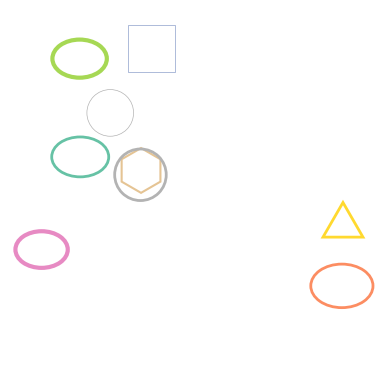[{"shape": "oval", "thickness": 2, "radius": 0.37, "center": [0.208, 0.592]}, {"shape": "oval", "thickness": 2, "radius": 0.4, "center": [0.888, 0.257]}, {"shape": "square", "thickness": 0.5, "radius": 0.31, "center": [0.394, 0.875]}, {"shape": "oval", "thickness": 3, "radius": 0.34, "center": [0.108, 0.352]}, {"shape": "oval", "thickness": 3, "radius": 0.35, "center": [0.207, 0.848]}, {"shape": "triangle", "thickness": 2, "radius": 0.3, "center": [0.891, 0.414]}, {"shape": "hexagon", "thickness": 1.5, "radius": 0.29, "center": [0.366, 0.557]}, {"shape": "circle", "thickness": 0.5, "radius": 0.3, "center": [0.286, 0.707]}, {"shape": "circle", "thickness": 2, "radius": 0.33, "center": [0.365, 0.546]}]